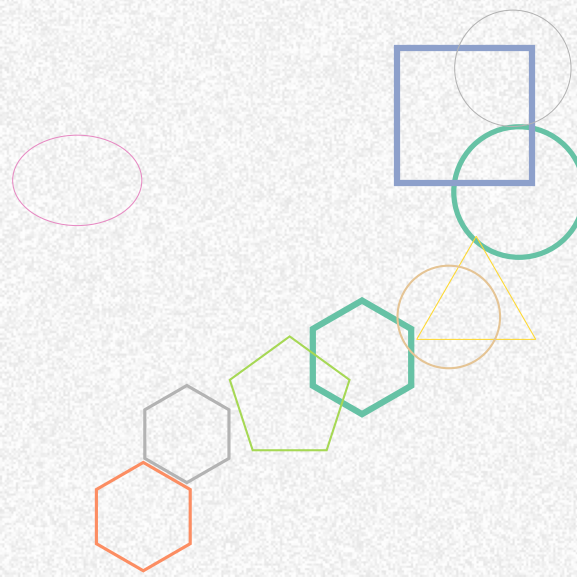[{"shape": "hexagon", "thickness": 3, "radius": 0.49, "center": [0.627, 0.38]}, {"shape": "circle", "thickness": 2.5, "radius": 0.57, "center": [0.899, 0.667]}, {"shape": "hexagon", "thickness": 1.5, "radius": 0.47, "center": [0.248, 0.105]}, {"shape": "square", "thickness": 3, "radius": 0.58, "center": [0.804, 0.799]}, {"shape": "oval", "thickness": 0.5, "radius": 0.56, "center": [0.134, 0.687]}, {"shape": "pentagon", "thickness": 1, "radius": 0.54, "center": [0.502, 0.308]}, {"shape": "triangle", "thickness": 0.5, "radius": 0.6, "center": [0.825, 0.471]}, {"shape": "circle", "thickness": 1, "radius": 0.44, "center": [0.777, 0.45]}, {"shape": "circle", "thickness": 0.5, "radius": 0.5, "center": [0.888, 0.881]}, {"shape": "hexagon", "thickness": 1.5, "radius": 0.42, "center": [0.324, 0.247]}]